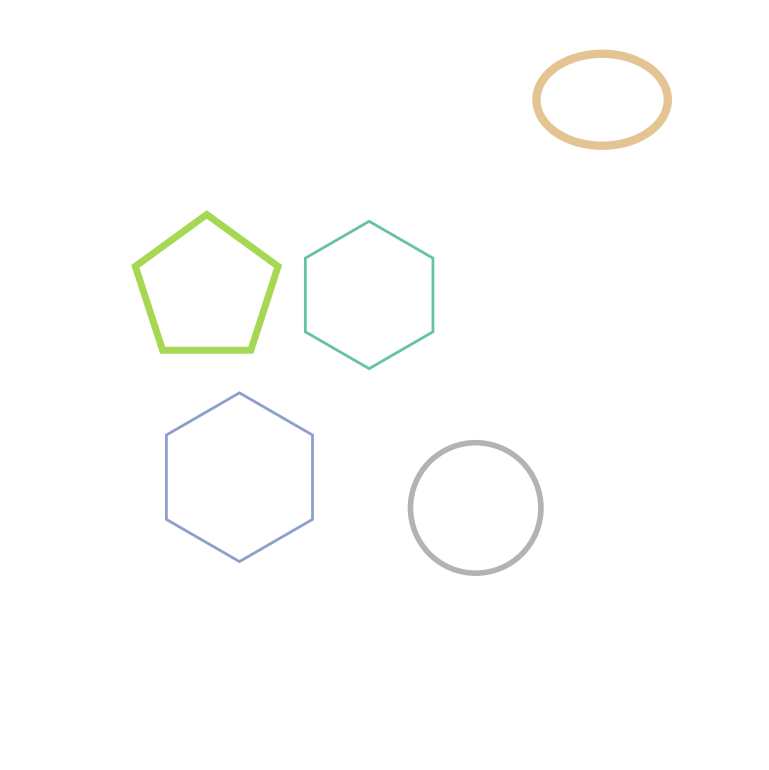[{"shape": "hexagon", "thickness": 1, "radius": 0.48, "center": [0.479, 0.617]}, {"shape": "hexagon", "thickness": 1, "radius": 0.55, "center": [0.311, 0.38]}, {"shape": "pentagon", "thickness": 2.5, "radius": 0.49, "center": [0.268, 0.624]}, {"shape": "oval", "thickness": 3, "radius": 0.43, "center": [0.782, 0.87]}, {"shape": "circle", "thickness": 2, "radius": 0.42, "center": [0.618, 0.34]}]